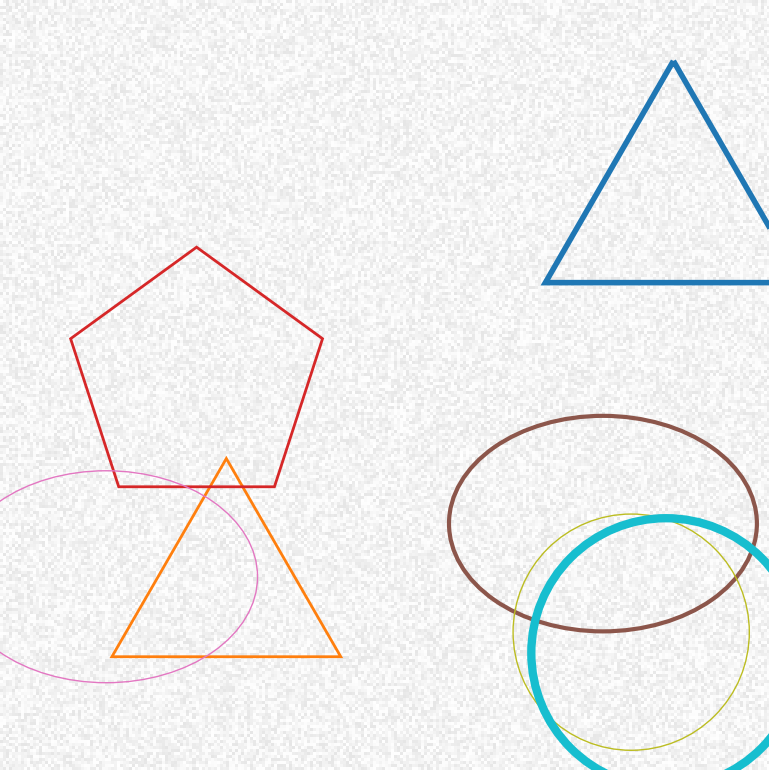[{"shape": "triangle", "thickness": 2, "radius": 0.96, "center": [0.875, 0.729]}, {"shape": "triangle", "thickness": 1, "radius": 0.86, "center": [0.294, 0.233]}, {"shape": "pentagon", "thickness": 1, "radius": 0.86, "center": [0.255, 0.507]}, {"shape": "oval", "thickness": 1.5, "radius": 1.0, "center": [0.783, 0.32]}, {"shape": "oval", "thickness": 0.5, "radius": 0.98, "center": [0.138, 0.251]}, {"shape": "circle", "thickness": 0.5, "radius": 0.77, "center": [0.82, 0.179]}, {"shape": "circle", "thickness": 3, "radius": 0.87, "center": [0.865, 0.152]}]